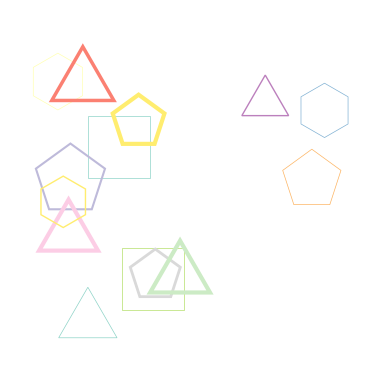[{"shape": "square", "thickness": 0.5, "radius": 0.4, "center": [0.309, 0.618]}, {"shape": "triangle", "thickness": 0.5, "radius": 0.44, "center": [0.228, 0.166]}, {"shape": "hexagon", "thickness": 0.5, "radius": 0.37, "center": [0.15, 0.788]}, {"shape": "pentagon", "thickness": 1.5, "radius": 0.47, "center": [0.183, 0.533]}, {"shape": "triangle", "thickness": 2.5, "radius": 0.47, "center": [0.215, 0.786]}, {"shape": "hexagon", "thickness": 0.5, "radius": 0.35, "center": [0.843, 0.713]}, {"shape": "pentagon", "thickness": 0.5, "radius": 0.4, "center": [0.81, 0.533]}, {"shape": "square", "thickness": 0.5, "radius": 0.4, "center": [0.398, 0.276]}, {"shape": "triangle", "thickness": 3, "radius": 0.44, "center": [0.178, 0.393]}, {"shape": "pentagon", "thickness": 2, "radius": 0.34, "center": [0.403, 0.285]}, {"shape": "triangle", "thickness": 1, "radius": 0.35, "center": [0.689, 0.735]}, {"shape": "triangle", "thickness": 3, "radius": 0.45, "center": [0.468, 0.285]}, {"shape": "hexagon", "thickness": 1, "radius": 0.33, "center": [0.164, 0.476]}, {"shape": "pentagon", "thickness": 3, "radius": 0.35, "center": [0.36, 0.683]}]